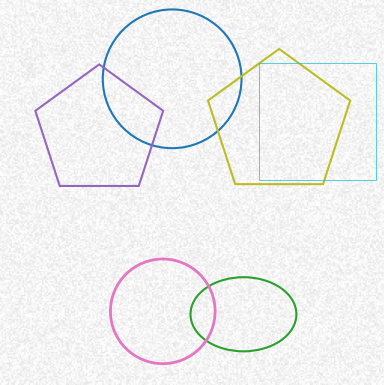[{"shape": "circle", "thickness": 1.5, "radius": 0.9, "center": [0.447, 0.795]}, {"shape": "oval", "thickness": 1.5, "radius": 0.69, "center": [0.632, 0.184]}, {"shape": "pentagon", "thickness": 1.5, "radius": 0.87, "center": [0.258, 0.658]}, {"shape": "circle", "thickness": 2, "radius": 0.68, "center": [0.423, 0.191]}, {"shape": "pentagon", "thickness": 1.5, "radius": 0.97, "center": [0.725, 0.679]}, {"shape": "square", "thickness": 0.5, "radius": 0.76, "center": [0.826, 0.685]}]